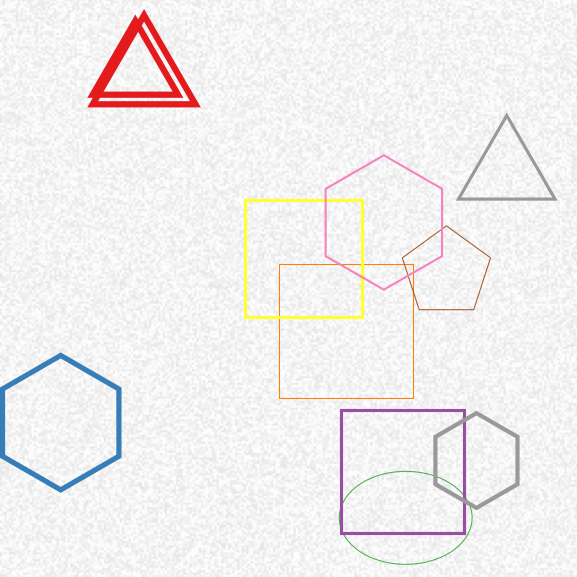[{"shape": "triangle", "thickness": 3, "radius": 0.43, "center": [0.234, 0.878]}, {"shape": "triangle", "thickness": 3, "radius": 0.51, "center": [0.249, 0.87]}, {"shape": "hexagon", "thickness": 2.5, "radius": 0.58, "center": [0.105, 0.267]}, {"shape": "oval", "thickness": 0.5, "radius": 0.58, "center": [0.703, 0.102]}, {"shape": "square", "thickness": 1.5, "radius": 0.53, "center": [0.697, 0.182]}, {"shape": "square", "thickness": 0.5, "radius": 0.58, "center": [0.599, 0.426]}, {"shape": "square", "thickness": 1.5, "radius": 0.5, "center": [0.525, 0.551]}, {"shape": "pentagon", "thickness": 0.5, "radius": 0.4, "center": [0.773, 0.528]}, {"shape": "hexagon", "thickness": 1, "radius": 0.58, "center": [0.665, 0.614]}, {"shape": "triangle", "thickness": 1.5, "radius": 0.48, "center": [0.878, 0.703]}, {"shape": "hexagon", "thickness": 2, "radius": 0.41, "center": [0.825, 0.202]}]